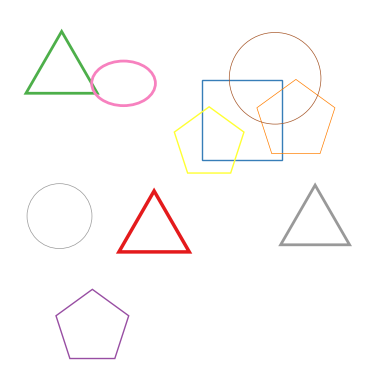[{"shape": "triangle", "thickness": 2.5, "radius": 0.53, "center": [0.4, 0.398]}, {"shape": "square", "thickness": 1, "radius": 0.52, "center": [0.629, 0.689]}, {"shape": "triangle", "thickness": 2, "radius": 0.54, "center": [0.16, 0.811]}, {"shape": "pentagon", "thickness": 1, "radius": 0.5, "center": [0.24, 0.149]}, {"shape": "pentagon", "thickness": 0.5, "radius": 0.53, "center": [0.769, 0.687]}, {"shape": "pentagon", "thickness": 1, "radius": 0.48, "center": [0.543, 0.627]}, {"shape": "circle", "thickness": 0.5, "radius": 0.6, "center": [0.715, 0.797]}, {"shape": "oval", "thickness": 2, "radius": 0.41, "center": [0.321, 0.784]}, {"shape": "triangle", "thickness": 2, "radius": 0.52, "center": [0.818, 0.416]}, {"shape": "circle", "thickness": 0.5, "radius": 0.42, "center": [0.155, 0.439]}]